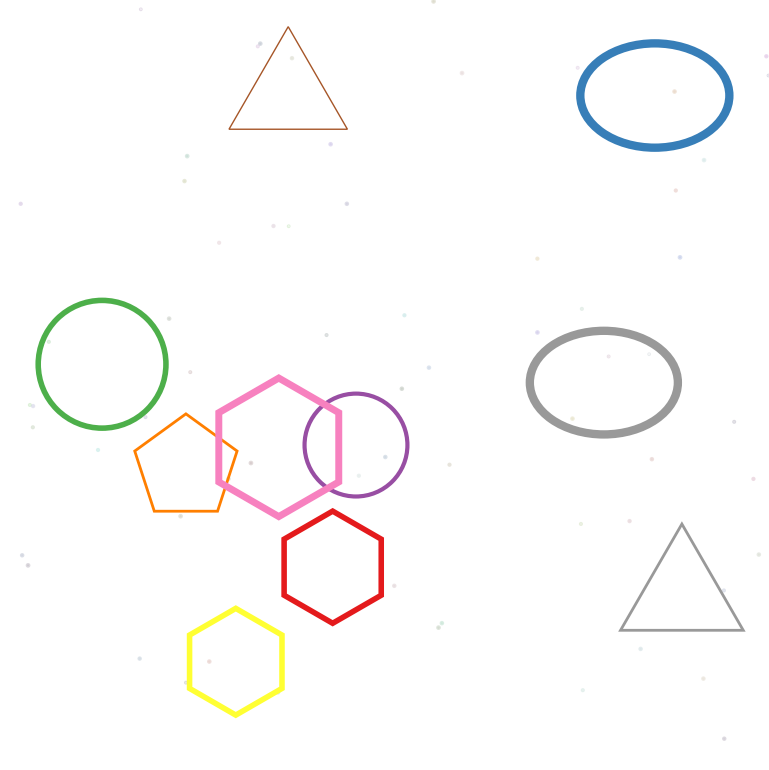[{"shape": "hexagon", "thickness": 2, "radius": 0.36, "center": [0.432, 0.263]}, {"shape": "oval", "thickness": 3, "radius": 0.48, "center": [0.85, 0.876]}, {"shape": "circle", "thickness": 2, "radius": 0.41, "center": [0.133, 0.527]}, {"shape": "circle", "thickness": 1.5, "radius": 0.33, "center": [0.462, 0.422]}, {"shape": "pentagon", "thickness": 1, "radius": 0.35, "center": [0.241, 0.393]}, {"shape": "hexagon", "thickness": 2, "radius": 0.35, "center": [0.306, 0.141]}, {"shape": "triangle", "thickness": 0.5, "radius": 0.44, "center": [0.374, 0.877]}, {"shape": "hexagon", "thickness": 2.5, "radius": 0.45, "center": [0.362, 0.419]}, {"shape": "oval", "thickness": 3, "radius": 0.48, "center": [0.784, 0.503]}, {"shape": "triangle", "thickness": 1, "radius": 0.46, "center": [0.886, 0.227]}]